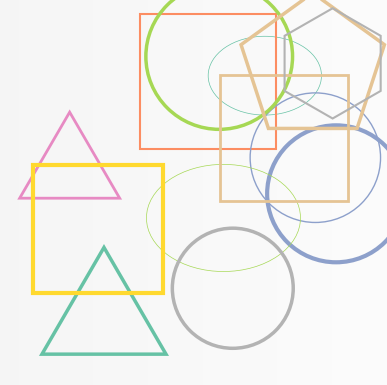[{"shape": "triangle", "thickness": 2.5, "radius": 0.92, "center": [0.268, 0.172]}, {"shape": "oval", "thickness": 0.5, "radius": 0.73, "center": [0.683, 0.803]}, {"shape": "square", "thickness": 1.5, "radius": 0.88, "center": [0.536, 0.788]}, {"shape": "circle", "thickness": 1, "radius": 0.84, "center": [0.814, 0.59]}, {"shape": "circle", "thickness": 3, "radius": 0.89, "center": [0.867, 0.497]}, {"shape": "triangle", "thickness": 2, "radius": 0.74, "center": [0.18, 0.56]}, {"shape": "oval", "thickness": 0.5, "radius": 0.99, "center": [0.577, 0.434]}, {"shape": "circle", "thickness": 2.5, "radius": 0.95, "center": [0.566, 0.853]}, {"shape": "square", "thickness": 3, "radius": 0.83, "center": [0.253, 0.405]}, {"shape": "square", "thickness": 2, "radius": 0.82, "center": [0.733, 0.642]}, {"shape": "pentagon", "thickness": 2.5, "radius": 0.97, "center": [0.807, 0.824]}, {"shape": "hexagon", "thickness": 1.5, "radius": 0.72, "center": [0.858, 0.835]}, {"shape": "circle", "thickness": 2.5, "radius": 0.78, "center": [0.601, 0.251]}]